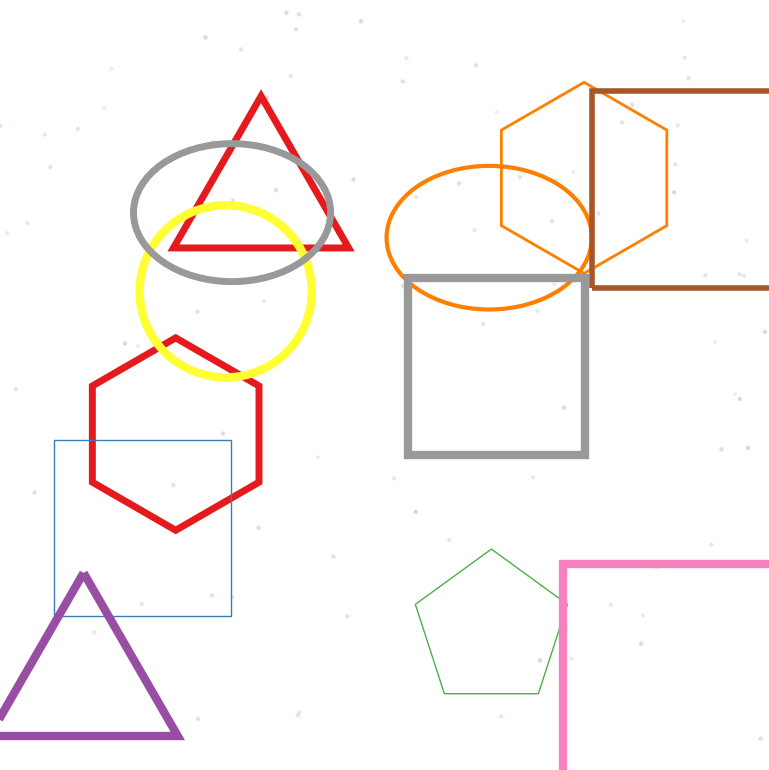[{"shape": "triangle", "thickness": 2.5, "radius": 0.66, "center": [0.339, 0.744]}, {"shape": "hexagon", "thickness": 2.5, "radius": 0.62, "center": [0.228, 0.436]}, {"shape": "square", "thickness": 0.5, "radius": 0.57, "center": [0.185, 0.315]}, {"shape": "pentagon", "thickness": 0.5, "radius": 0.52, "center": [0.638, 0.183]}, {"shape": "triangle", "thickness": 3, "radius": 0.71, "center": [0.109, 0.115]}, {"shape": "hexagon", "thickness": 1, "radius": 0.62, "center": [0.759, 0.769]}, {"shape": "oval", "thickness": 1.5, "radius": 0.67, "center": [0.635, 0.691]}, {"shape": "circle", "thickness": 3, "radius": 0.56, "center": [0.293, 0.622]}, {"shape": "square", "thickness": 2, "radius": 0.64, "center": [0.897, 0.754]}, {"shape": "square", "thickness": 3, "radius": 0.72, "center": [0.875, 0.123]}, {"shape": "square", "thickness": 3, "radius": 0.57, "center": [0.645, 0.524]}, {"shape": "oval", "thickness": 2.5, "radius": 0.64, "center": [0.301, 0.724]}]